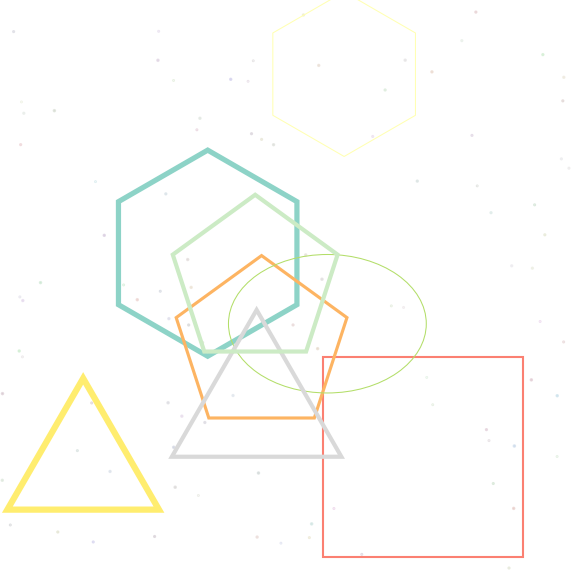[{"shape": "hexagon", "thickness": 2.5, "radius": 0.89, "center": [0.36, 0.561]}, {"shape": "hexagon", "thickness": 0.5, "radius": 0.71, "center": [0.596, 0.871]}, {"shape": "square", "thickness": 1, "radius": 0.87, "center": [0.733, 0.208]}, {"shape": "pentagon", "thickness": 1.5, "radius": 0.78, "center": [0.453, 0.401]}, {"shape": "oval", "thickness": 0.5, "radius": 0.86, "center": [0.567, 0.439]}, {"shape": "triangle", "thickness": 2, "radius": 0.85, "center": [0.444, 0.293]}, {"shape": "pentagon", "thickness": 2, "radius": 0.75, "center": [0.442, 0.512]}, {"shape": "triangle", "thickness": 3, "radius": 0.76, "center": [0.144, 0.192]}]